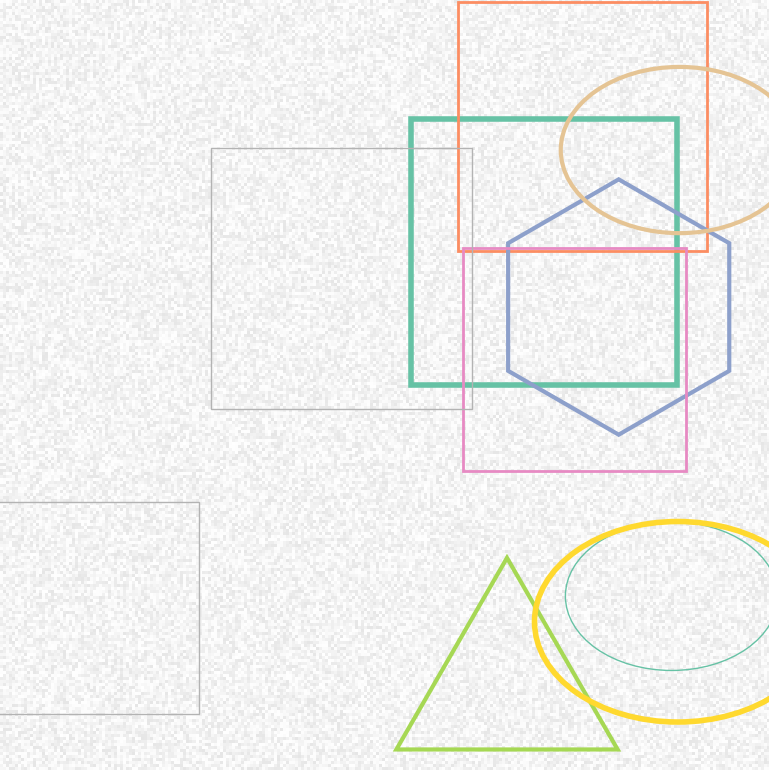[{"shape": "oval", "thickness": 0.5, "radius": 0.69, "center": [0.872, 0.226]}, {"shape": "square", "thickness": 2, "radius": 0.86, "center": [0.707, 0.673]}, {"shape": "square", "thickness": 1, "radius": 0.81, "center": [0.756, 0.836]}, {"shape": "hexagon", "thickness": 1.5, "radius": 0.83, "center": [0.804, 0.601]}, {"shape": "square", "thickness": 1, "radius": 0.72, "center": [0.746, 0.533]}, {"shape": "triangle", "thickness": 1.5, "radius": 0.83, "center": [0.658, 0.11]}, {"shape": "oval", "thickness": 2, "radius": 0.93, "center": [0.88, 0.193]}, {"shape": "oval", "thickness": 1.5, "radius": 0.77, "center": [0.882, 0.805]}, {"shape": "square", "thickness": 0.5, "radius": 0.69, "center": [0.12, 0.211]}, {"shape": "square", "thickness": 0.5, "radius": 0.85, "center": [0.444, 0.639]}]